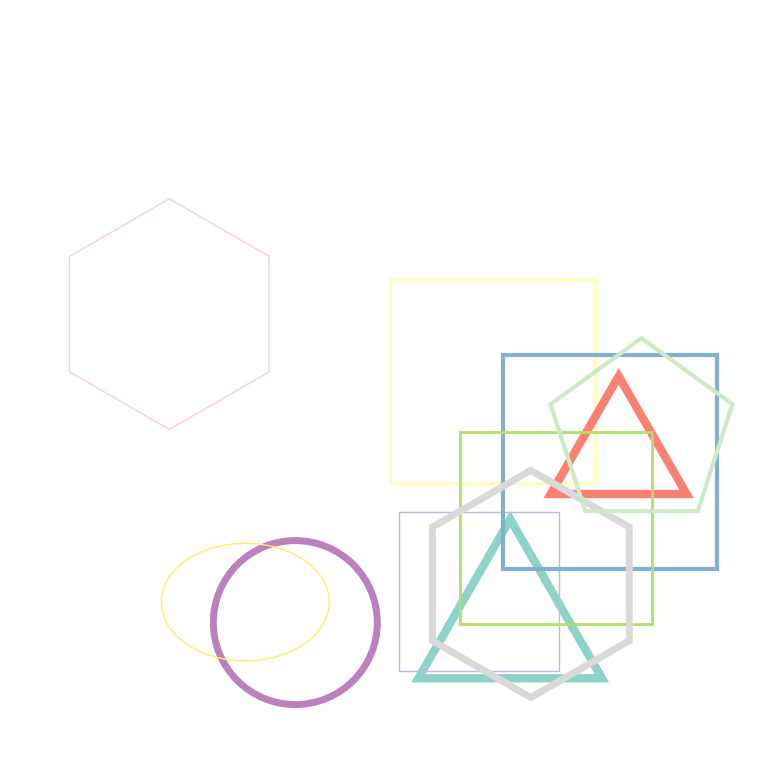[{"shape": "triangle", "thickness": 3, "radius": 0.69, "center": [0.663, 0.188]}, {"shape": "square", "thickness": 1, "radius": 0.66, "center": [0.64, 0.505]}, {"shape": "square", "thickness": 0.5, "radius": 0.52, "center": [0.622, 0.232]}, {"shape": "triangle", "thickness": 3, "radius": 0.51, "center": [0.803, 0.409]}, {"shape": "square", "thickness": 1.5, "radius": 0.69, "center": [0.792, 0.4]}, {"shape": "square", "thickness": 1, "radius": 0.62, "center": [0.722, 0.314]}, {"shape": "hexagon", "thickness": 0.5, "radius": 0.75, "center": [0.22, 0.592]}, {"shape": "hexagon", "thickness": 2.5, "radius": 0.74, "center": [0.689, 0.242]}, {"shape": "circle", "thickness": 2.5, "radius": 0.53, "center": [0.384, 0.191]}, {"shape": "pentagon", "thickness": 1.5, "radius": 0.62, "center": [0.833, 0.437]}, {"shape": "oval", "thickness": 0.5, "radius": 0.55, "center": [0.319, 0.218]}]